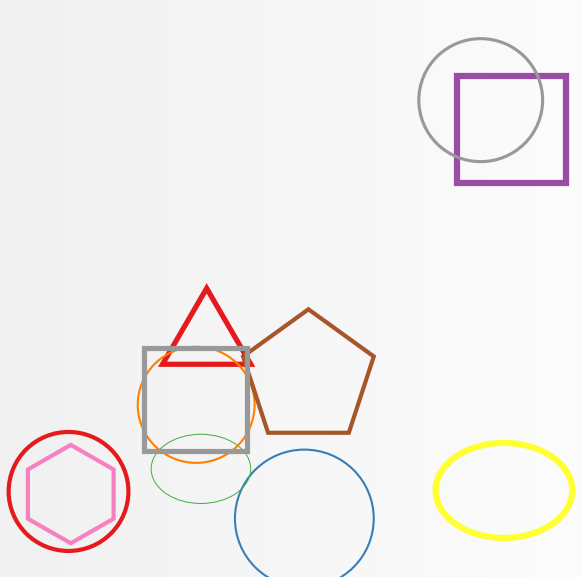[{"shape": "circle", "thickness": 2, "radius": 0.52, "center": [0.118, 0.148]}, {"shape": "triangle", "thickness": 2.5, "radius": 0.44, "center": [0.356, 0.412]}, {"shape": "circle", "thickness": 1, "radius": 0.6, "center": [0.524, 0.101]}, {"shape": "oval", "thickness": 0.5, "radius": 0.43, "center": [0.346, 0.187]}, {"shape": "square", "thickness": 3, "radius": 0.47, "center": [0.88, 0.775]}, {"shape": "circle", "thickness": 1, "radius": 0.5, "center": [0.337, 0.298]}, {"shape": "oval", "thickness": 3, "radius": 0.59, "center": [0.867, 0.15]}, {"shape": "pentagon", "thickness": 2, "radius": 0.59, "center": [0.531, 0.345]}, {"shape": "hexagon", "thickness": 2, "radius": 0.43, "center": [0.122, 0.144]}, {"shape": "circle", "thickness": 1.5, "radius": 0.53, "center": [0.827, 0.826]}, {"shape": "square", "thickness": 2.5, "radius": 0.45, "center": [0.336, 0.308]}]